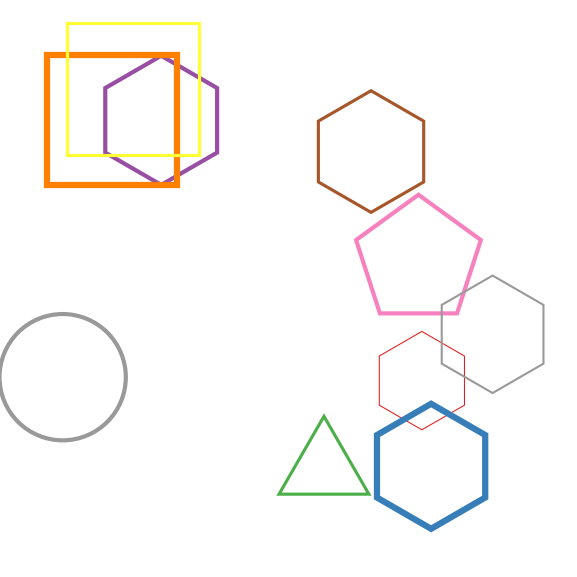[{"shape": "hexagon", "thickness": 0.5, "radius": 0.43, "center": [0.731, 0.34]}, {"shape": "hexagon", "thickness": 3, "radius": 0.54, "center": [0.747, 0.192]}, {"shape": "triangle", "thickness": 1.5, "radius": 0.45, "center": [0.561, 0.188]}, {"shape": "hexagon", "thickness": 2, "radius": 0.56, "center": [0.279, 0.791]}, {"shape": "square", "thickness": 3, "radius": 0.56, "center": [0.194, 0.791]}, {"shape": "square", "thickness": 1.5, "radius": 0.57, "center": [0.23, 0.844]}, {"shape": "hexagon", "thickness": 1.5, "radius": 0.53, "center": [0.642, 0.737]}, {"shape": "pentagon", "thickness": 2, "radius": 0.57, "center": [0.725, 0.548]}, {"shape": "circle", "thickness": 2, "radius": 0.55, "center": [0.109, 0.346]}, {"shape": "hexagon", "thickness": 1, "radius": 0.51, "center": [0.853, 0.42]}]